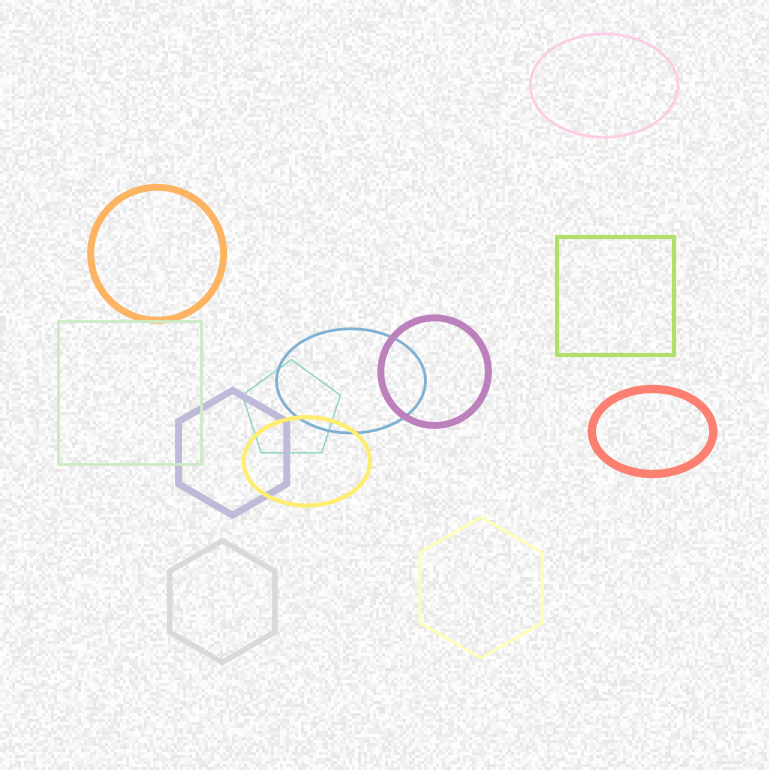[{"shape": "pentagon", "thickness": 0.5, "radius": 0.33, "center": [0.378, 0.466]}, {"shape": "hexagon", "thickness": 1, "radius": 0.46, "center": [0.625, 0.237]}, {"shape": "hexagon", "thickness": 2.5, "radius": 0.41, "center": [0.302, 0.412]}, {"shape": "oval", "thickness": 3, "radius": 0.39, "center": [0.847, 0.44]}, {"shape": "oval", "thickness": 1, "radius": 0.48, "center": [0.456, 0.505]}, {"shape": "circle", "thickness": 2.5, "radius": 0.43, "center": [0.204, 0.67]}, {"shape": "square", "thickness": 1.5, "radius": 0.38, "center": [0.799, 0.616]}, {"shape": "oval", "thickness": 1, "radius": 0.48, "center": [0.785, 0.889]}, {"shape": "hexagon", "thickness": 2, "radius": 0.39, "center": [0.289, 0.219]}, {"shape": "circle", "thickness": 2.5, "radius": 0.35, "center": [0.564, 0.517]}, {"shape": "square", "thickness": 1, "radius": 0.46, "center": [0.168, 0.49]}, {"shape": "oval", "thickness": 1.5, "radius": 0.41, "center": [0.398, 0.401]}]